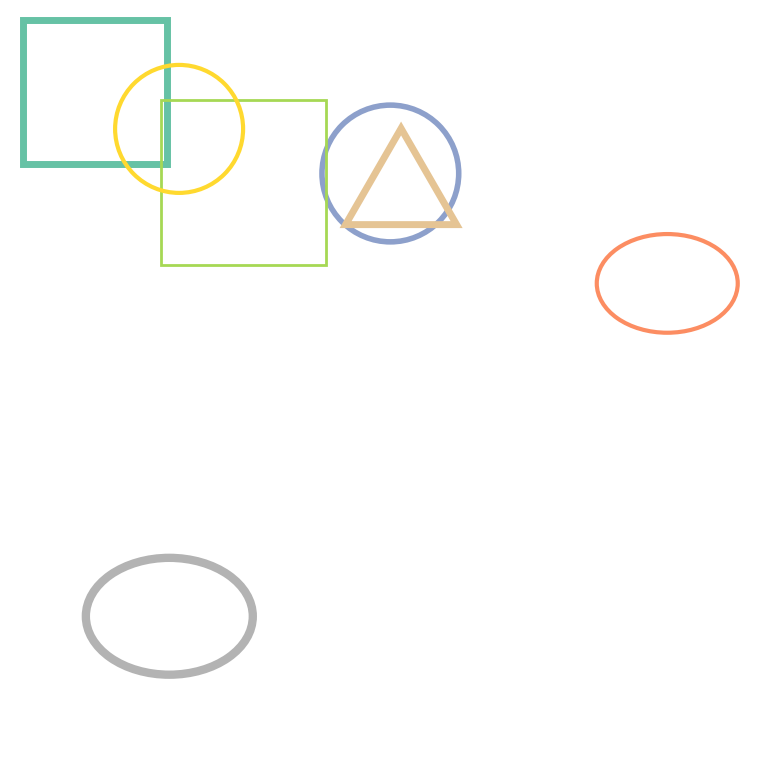[{"shape": "square", "thickness": 2.5, "radius": 0.47, "center": [0.123, 0.88]}, {"shape": "oval", "thickness": 1.5, "radius": 0.46, "center": [0.867, 0.632]}, {"shape": "circle", "thickness": 2, "radius": 0.44, "center": [0.507, 0.775]}, {"shape": "square", "thickness": 1, "radius": 0.54, "center": [0.317, 0.763]}, {"shape": "circle", "thickness": 1.5, "radius": 0.42, "center": [0.233, 0.833]}, {"shape": "triangle", "thickness": 2.5, "radius": 0.42, "center": [0.521, 0.75]}, {"shape": "oval", "thickness": 3, "radius": 0.54, "center": [0.22, 0.2]}]